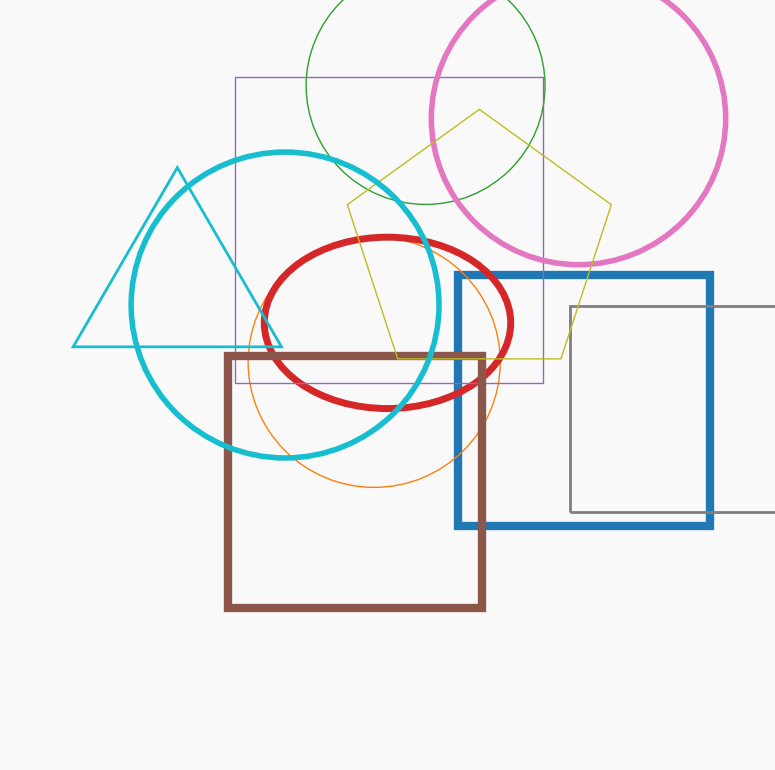[{"shape": "square", "thickness": 3, "radius": 0.81, "center": [0.754, 0.48]}, {"shape": "circle", "thickness": 0.5, "radius": 0.81, "center": [0.483, 0.53]}, {"shape": "circle", "thickness": 0.5, "radius": 0.77, "center": [0.549, 0.889]}, {"shape": "oval", "thickness": 2.5, "radius": 0.79, "center": [0.5, 0.581]}, {"shape": "square", "thickness": 0.5, "radius": 0.99, "center": [0.502, 0.701]}, {"shape": "square", "thickness": 3, "radius": 0.82, "center": [0.458, 0.373]}, {"shape": "circle", "thickness": 2, "radius": 0.95, "center": [0.746, 0.846]}, {"shape": "square", "thickness": 1, "radius": 0.67, "center": [0.869, 0.469]}, {"shape": "pentagon", "thickness": 0.5, "radius": 0.9, "center": [0.618, 0.679]}, {"shape": "circle", "thickness": 2, "radius": 0.99, "center": [0.368, 0.604]}, {"shape": "triangle", "thickness": 1, "radius": 0.78, "center": [0.229, 0.627]}]